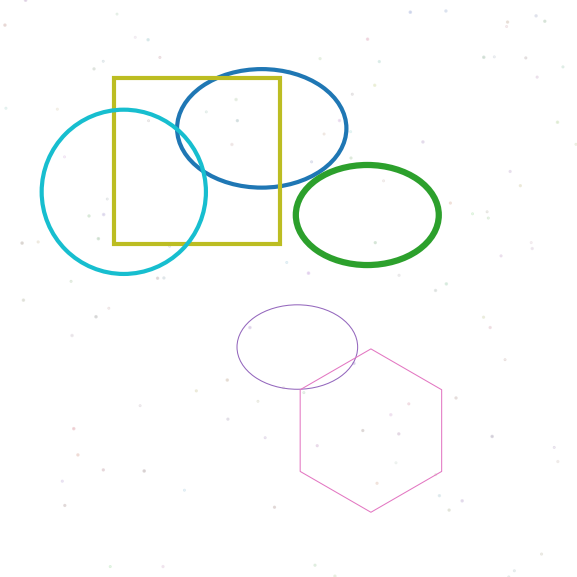[{"shape": "oval", "thickness": 2, "radius": 0.73, "center": [0.453, 0.777]}, {"shape": "oval", "thickness": 3, "radius": 0.62, "center": [0.636, 0.627]}, {"shape": "oval", "thickness": 0.5, "radius": 0.52, "center": [0.515, 0.398]}, {"shape": "hexagon", "thickness": 0.5, "radius": 0.71, "center": [0.642, 0.254]}, {"shape": "square", "thickness": 2, "radius": 0.72, "center": [0.341, 0.721]}, {"shape": "circle", "thickness": 2, "radius": 0.71, "center": [0.214, 0.667]}]